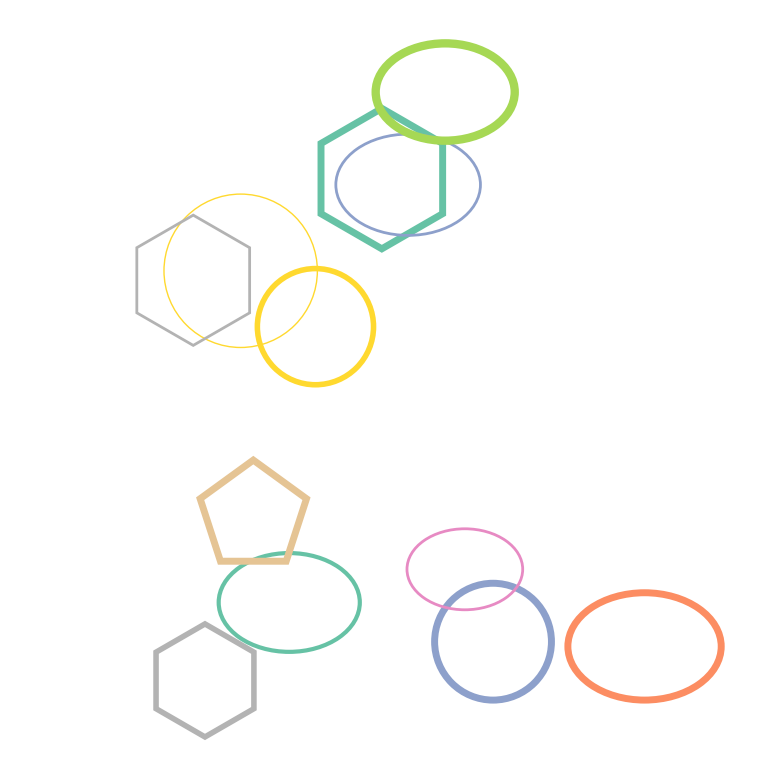[{"shape": "hexagon", "thickness": 2.5, "radius": 0.46, "center": [0.496, 0.768]}, {"shape": "oval", "thickness": 1.5, "radius": 0.46, "center": [0.376, 0.218]}, {"shape": "oval", "thickness": 2.5, "radius": 0.5, "center": [0.837, 0.16]}, {"shape": "circle", "thickness": 2.5, "radius": 0.38, "center": [0.64, 0.167]}, {"shape": "oval", "thickness": 1, "radius": 0.47, "center": [0.53, 0.76]}, {"shape": "oval", "thickness": 1, "radius": 0.38, "center": [0.604, 0.261]}, {"shape": "oval", "thickness": 3, "radius": 0.45, "center": [0.578, 0.88]}, {"shape": "circle", "thickness": 0.5, "radius": 0.5, "center": [0.313, 0.648]}, {"shape": "circle", "thickness": 2, "radius": 0.38, "center": [0.41, 0.576]}, {"shape": "pentagon", "thickness": 2.5, "radius": 0.36, "center": [0.329, 0.33]}, {"shape": "hexagon", "thickness": 2, "radius": 0.37, "center": [0.266, 0.116]}, {"shape": "hexagon", "thickness": 1, "radius": 0.42, "center": [0.251, 0.636]}]